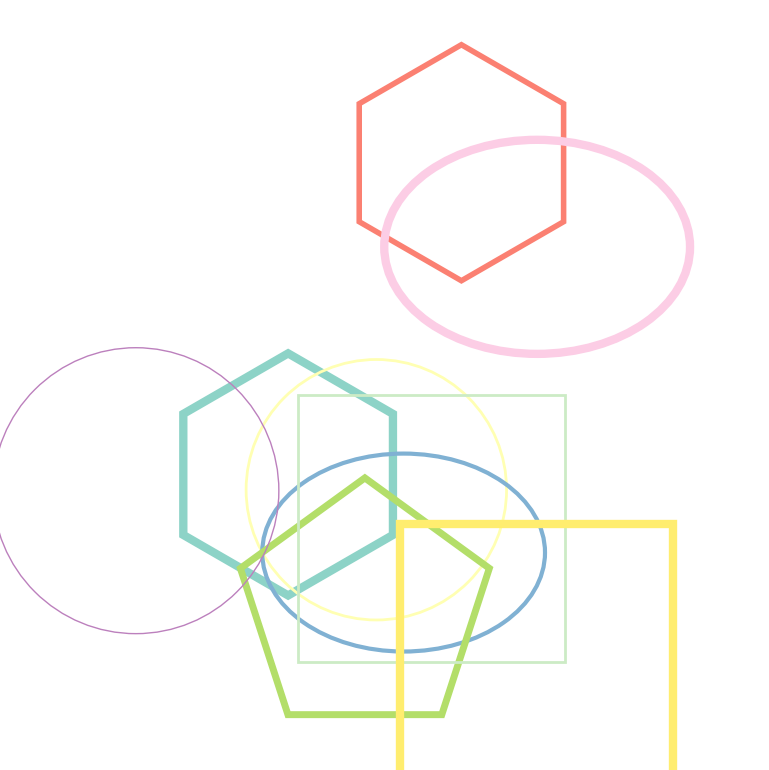[{"shape": "hexagon", "thickness": 3, "radius": 0.79, "center": [0.374, 0.384]}, {"shape": "circle", "thickness": 1, "radius": 0.85, "center": [0.489, 0.364]}, {"shape": "hexagon", "thickness": 2, "radius": 0.77, "center": [0.599, 0.789]}, {"shape": "oval", "thickness": 1.5, "radius": 0.92, "center": [0.524, 0.282]}, {"shape": "pentagon", "thickness": 2.5, "radius": 0.85, "center": [0.474, 0.209]}, {"shape": "oval", "thickness": 3, "radius": 0.99, "center": [0.698, 0.679]}, {"shape": "circle", "thickness": 0.5, "radius": 0.93, "center": [0.176, 0.363]}, {"shape": "square", "thickness": 1, "radius": 0.87, "center": [0.56, 0.313]}, {"shape": "square", "thickness": 3, "radius": 0.89, "center": [0.697, 0.142]}]